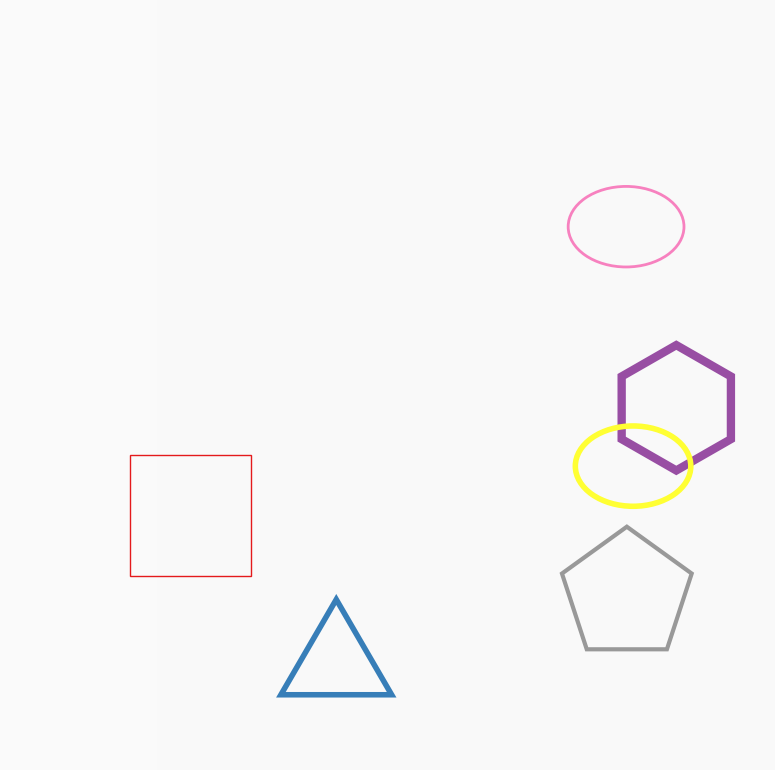[{"shape": "square", "thickness": 0.5, "radius": 0.39, "center": [0.246, 0.33]}, {"shape": "triangle", "thickness": 2, "radius": 0.41, "center": [0.434, 0.139]}, {"shape": "hexagon", "thickness": 3, "radius": 0.41, "center": [0.873, 0.47]}, {"shape": "oval", "thickness": 2, "radius": 0.37, "center": [0.817, 0.395]}, {"shape": "oval", "thickness": 1, "radius": 0.37, "center": [0.808, 0.706]}, {"shape": "pentagon", "thickness": 1.5, "radius": 0.44, "center": [0.809, 0.228]}]